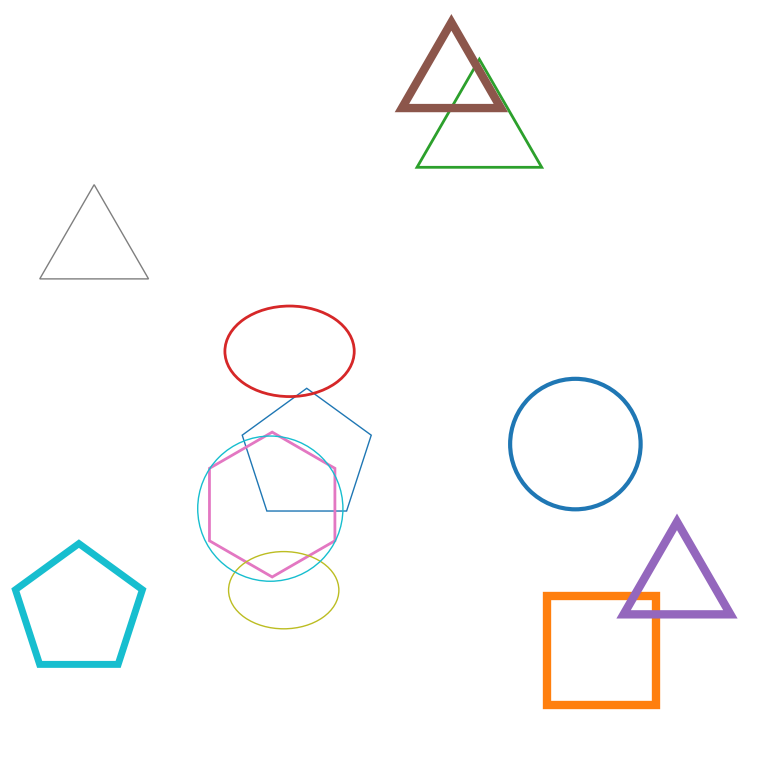[{"shape": "circle", "thickness": 1.5, "radius": 0.42, "center": [0.747, 0.423]}, {"shape": "pentagon", "thickness": 0.5, "radius": 0.44, "center": [0.398, 0.408]}, {"shape": "square", "thickness": 3, "radius": 0.35, "center": [0.782, 0.155]}, {"shape": "triangle", "thickness": 1, "radius": 0.47, "center": [0.623, 0.829]}, {"shape": "oval", "thickness": 1, "radius": 0.42, "center": [0.376, 0.544]}, {"shape": "triangle", "thickness": 3, "radius": 0.4, "center": [0.879, 0.242]}, {"shape": "triangle", "thickness": 3, "radius": 0.37, "center": [0.586, 0.897]}, {"shape": "hexagon", "thickness": 1, "radius": 0.47, "center": [0.353, 0.345]}, {"shape": "triangle", "thickness": 0.5, "radius": 0.41, "center": [0.122, 0.679]}, {"shape": "oval", "thickness": 0.5, "radius": 0.36, "center": [0.368, 0.234]}, {"shape": "pentagon", "thickness": 2.5, "radius": 0.43, "center": [0.102, 0.207]}, {"shape": "circle", "thickness": 0.5, "radius": 0.47, "center": [0.351, 0.339]}]